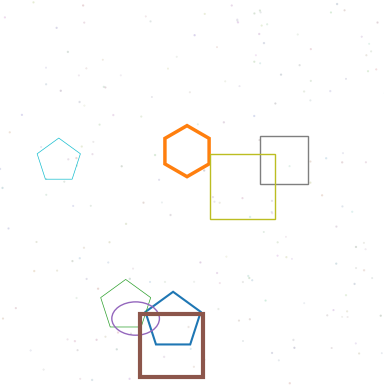[{"shape": "pentagon", "thickness": 1.5, "radius": 0.38, "center": [0.45, 0.166]}, {"shape": "hexagon", "thickness": 2.5, "radius": 0.33, "center": [0.486, 0.607]}, {"shape": "pentagon", "thickness": 0.5, "radius": 0.34, "center": [0.326, 0.206]}, {"shape": "oval", "thickness": 1, "radius": 0.31, "center": [0.352, 0.173]}, {"shape": "square", "thickness": 3, "radius": 0.41, "center": [0.445, 0.102]}, {"shape": "square", "thickness": 1, "radius": 0.31, "center": [0.738, 0.584]}, {"shape": "square", "thickness": 1, "radius": 0.42, "center": [0.629, 0.516]}, {"shape": "pentagon", "thickness": 0.5, "radius": 0.3, "center": [0.153, 0.582]}]